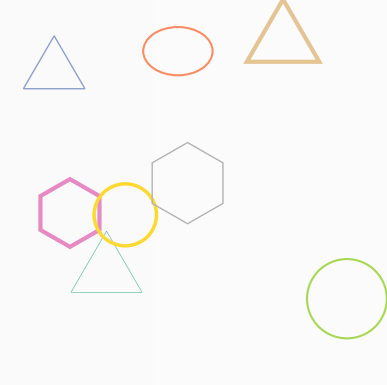[{"shape": "triangle", "thickness": 0.5, "radius": 0.53, "center": [0.275, 0.294]}, {"shape": "oval", "thickness": 1.5, "radius": 0.45, "center": [0.459, 0.867]}, {"shape": "triangle", "thickness": 1, "radius": 0.46, "center": [0.14, 0.815]}, {"shape": "hexagon", "thickness": 3, "radius": 0.44, "center": [0.181, 0.447]}, {"shape": "circle", "thickness": 1.5, "radius": 0.51, "center": [0.895, 0.224]}, {"shape": "circle", "thickness": 2.5, "radius": 0.4, "center": [0.323, 0.442]}, {"shape": "triangle", "thickness": 3, "radius": 0.54, "center": [0.73, 0.894]}, {"shape": "hexagon", "thickness": 1, "radius": 0.53, "center": [0.484, 0.524]}]